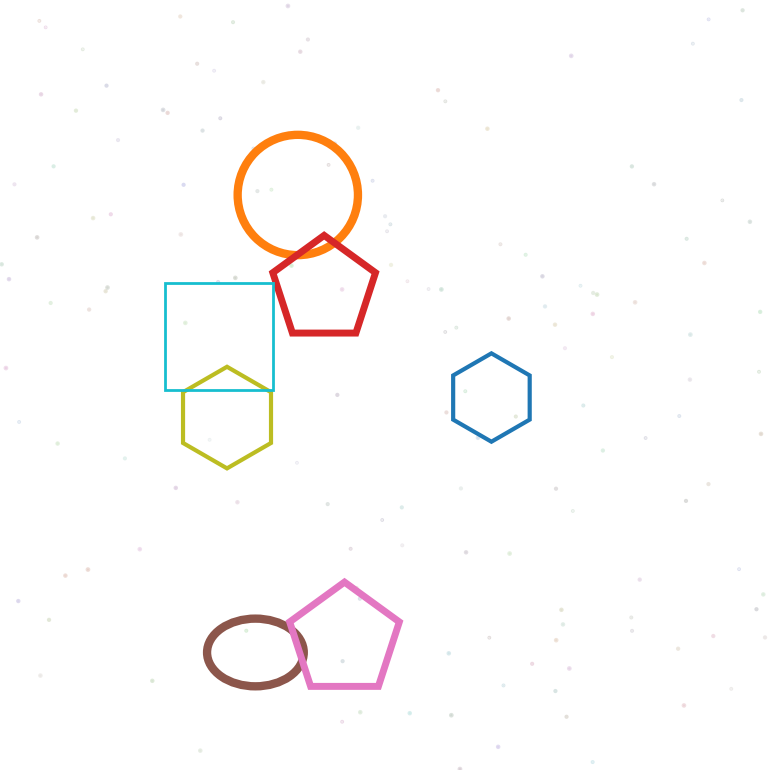[{"shape": "hexagon", "thickness": 1.5, "radius": 0.29, "center": [0.638, 0.484]}, {"shape": "circle", "thickness": 3, "radius": 0.39, "center": [0.387, 0.747]}, {"shape": "pentagon", "thickness": 2.5, "radius": 0.35, "center": [0.421, 0.624]}, {"shape": "oval", "thickness": 3, "radius": 0.31, "center": [0.332, 0.153]}, {"shape": "pentagon", "thickness": 2.5, "radius": 0.37, "center": [0.447, 0.169]}, {"shape": "hexagon", "thickness": 1.5, "radius": 0.33, "center": [0.295, 0.458]}, {"shape": "square", "thickness": 1, "radius": 0.35, "center": [0.284, 0.563]}]